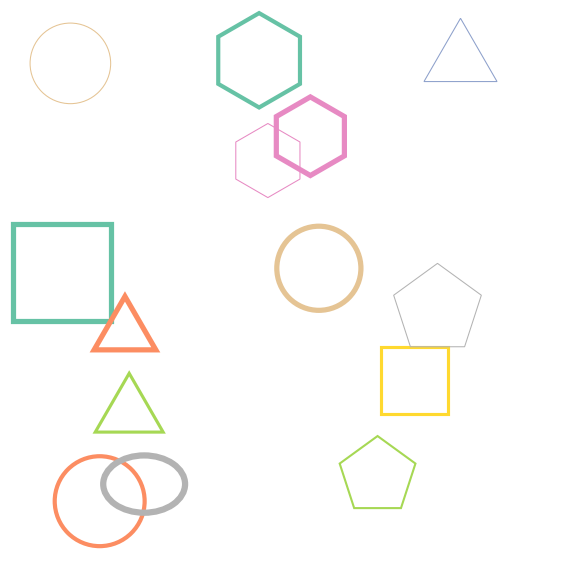[{"shape": "square", "thickness": 2.5, "radius": 0.42, "center": [0.107, 0.527]}, {"shape": "hexagon", "thickness": 2, "radius": 0.41, "center": [0.449, 0.895]}, {"shape": "triangle", "thickness": 2.5, "radius": 0.31, "center": [0.216, 0.424]}, {"shape": "circle", "thickness": 2, "radius": 0.39, "center": [0.173, 0.131]}, {"shape": "triangle", "thickness": 0.5, "radius": 0.37, "center": [0.797, 0.894]}, {"shape": "hexagon", "thickness": 0.5, "radius": 0.32, "center": [0.464, 0.721]}, {"shape": "hexagon", "thickness": 2.5, "radius": 0.34, "center": [0.537, 0.763]}, {"shape": "pentagon", "thickness": 1, "radius": 0.34, "center": [0.654, 0.175]}, {"shape": "triangle", "thickness": 1.5, "radius": 0.34, "center": [0.224, 0.285]}, {"shape": "square", "thickness": 1.5, "radius": 0.29, "center": [0.718, 0.34]}, {"shape": "circle", "thickness": 0.5, "radius": 0.35, "center": [0.122, 0.889]}, {"shape": "circle", "thickness": 2.5, "radius": 0.36, "center": [0.552, 0.535]}, {"shape": "pentagon", "thickness": 0.5, "radius": 0.4, "center": [0.758, 0.463]}, {"shape": "oval", "thickness": 3, "radius": 0.35, "center": [0.25, 0.161]}]